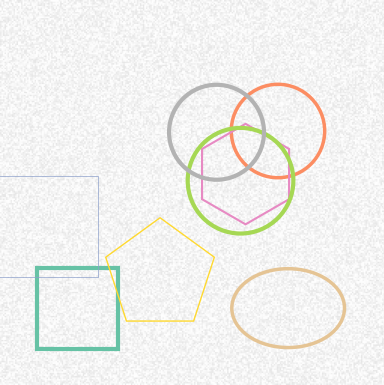[{"shape": "square", "thickness": 3, "radius": 0.53, "center": [0.202, 0.198]}, {"shape": "circle", "thickness": 2.5, "radius": 0.61, "center": [0.722, 0.66]}, {"shape": "square", "thickness": 0.5, "radius": 0.65, "center": [0.124, 0.412]}, {"shape": "hexagon", "thickness": 1.5, "radius": 0.65, "center": [0.638, 0.548]}, {"shape": "circle", "thickness": 3, "radius": 0.69, "center": [0.625, 0.531]}, {"shape": "pentagon", "thickness": 1, "radius": 0.74, "center": [0.416, 0.286]}, {"shape": "oval", "thickness": 2.5, "radius": 0.73, "center": [0.748, 0.2]}, {"shape": "circle", "thickness": 3, "radius": 0.62, "center": [0.562, 0.656]}]